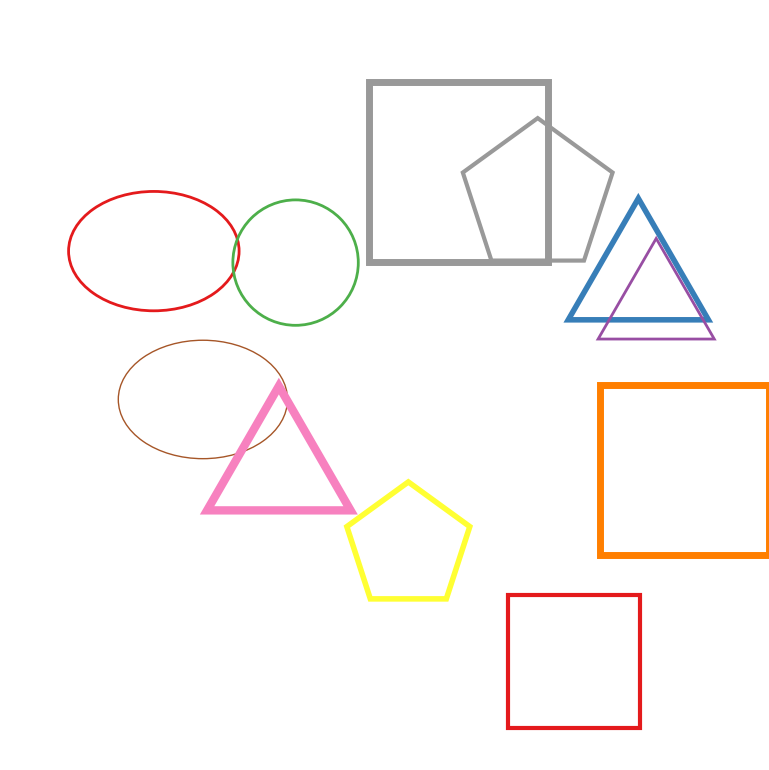[{"shape": "square", "thickness": 1.5, "radius": 0.43, "center": [0.746, 0.141]}, {"shape": "oval", "thickness": 1, "radius": 0.55, "center": [0.2, 0.674]}, {"shape": "triangle", "thickness": 2, "radius": 0.53, "center": [0.829, 0.637]}, {"shape": "circle", "thickness": 1, "radius": 0.41, "center": [0.384, 0.659]}, {"shape": "triangle", "thickness": 1, "radius": 0.44, "center": [0.852, 0.603]}, {"shape": "square", "thickness": 2.5, "radius": 0.55, "center": [0.889, 0.39]}, {"shape": "pentagon", "thickness": 2, "radius": 0.42, "center": [0.53, 0.29]}, {"shape": "oval", "thickness": 0.5, "radius": 0.55, "center": [0.263, 0.481]}, {"shape": "triangle", "thickness": 3, "radius": 0.54, "center": [0.362, 0.391]}, {"shape": "square", "thickness": 2.5, "radius": 0.58, "center": [0.595, 0.777]}, {"shape": "pentagon", "thickness": 1.5, "radius": 0.51, "center": [0.698, 0.744]}]